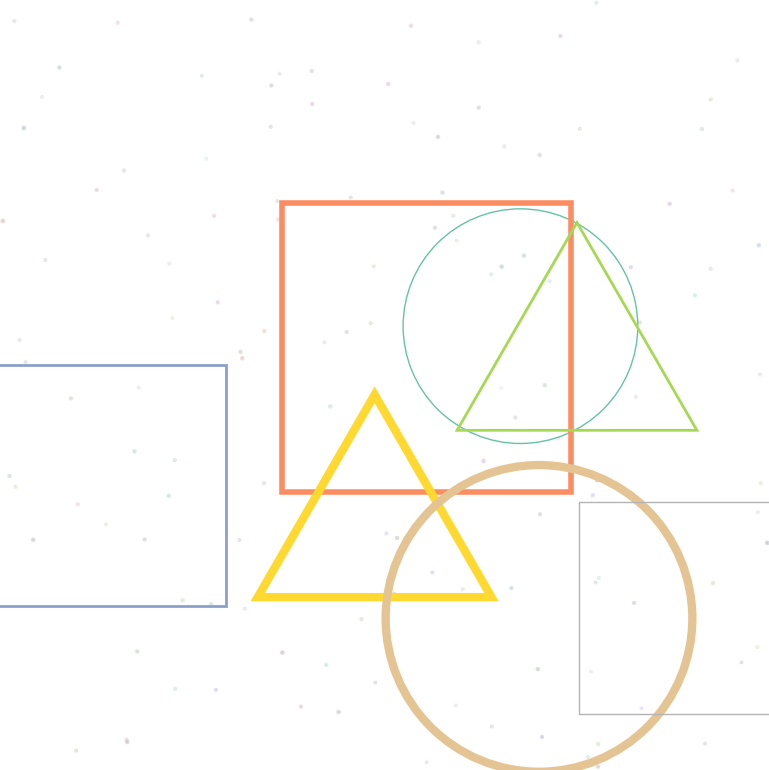[{"shape": "circle", "thickness": 0.5, "radius": 0.76, "center": [0.676, 0.576]}, {"shape": "square", "thickness": 2, "radius": 0.94, "center": [0.554, 0.548]}, {"shape": "square", "thickness": 1, "radius": 0.78, "center": [0.137, 0.37]}, {"shape": "triangle", "thickness": 1, "radius": 0.9, "center": [0.749, 0.531]}, {"shape": "triangle", "thickness": 3, "radius": 0.88, "center": [0.486, 0.312]}, {"shape": "circle", "thickness": 3, "radius": 1.0, "center": [0.7, 0.197]}, {"shape": "square", "thickness": 0.5, "radius": 0.69, "center": [0.89, 0.21]}]